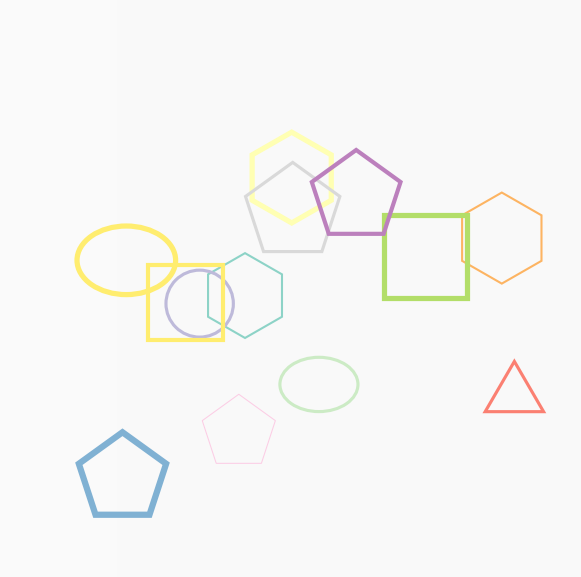[{"shape": "hexagon", "thickness": 1, "radius": 0.37, "center": [0.422, 0.487]}, {"shape": "hexagon", "thickness": 2.5, "radius": 0.39, "center": [0.502, 0.692]}, {"shape": "circle", "thickness": 1.5, "radius": 0.29, "center": [0.344, 0.473]}, {"shape": "triangle", "thickness": 1.5, "radius": 0.29, "center": [0.885, 0.315]}, {"shape": "pentagon", "thickness": 3, "radius": 0.39, "center": [0.211, 0.172]}, {"shape": "hexagon", "thickness": 1, "radius": 0.39, "center": [0.863, 0.587]}, {"shape": "square", "thickness": 2.5, "radius": 0.36, "center": [0.732, 0.554]}, {"shape": "pentagon", "thickness": 0.5, "radius": 0.33, "center": [0.411, 0.25]}, {"shape": "pentagon", "thickness": 1.5, "radius": 0.43, "center": [0.504, 0.633]}, {"shape": "pentagon", "thickness": 2, "radius": 0.4, "center": [0.613, 0.659]}, {"shape": "oval", "thickness": 1.5, "radius": 0.34, "center": [0.549, 0.333]}, {"shape": "oval", "thickness": 2.5, "radius": 0.42, "center": [0.217, 0.548]}, {"shape": "square", "thickness": 2, "radius": 0.32, "center": [0.319, 0.475]}]